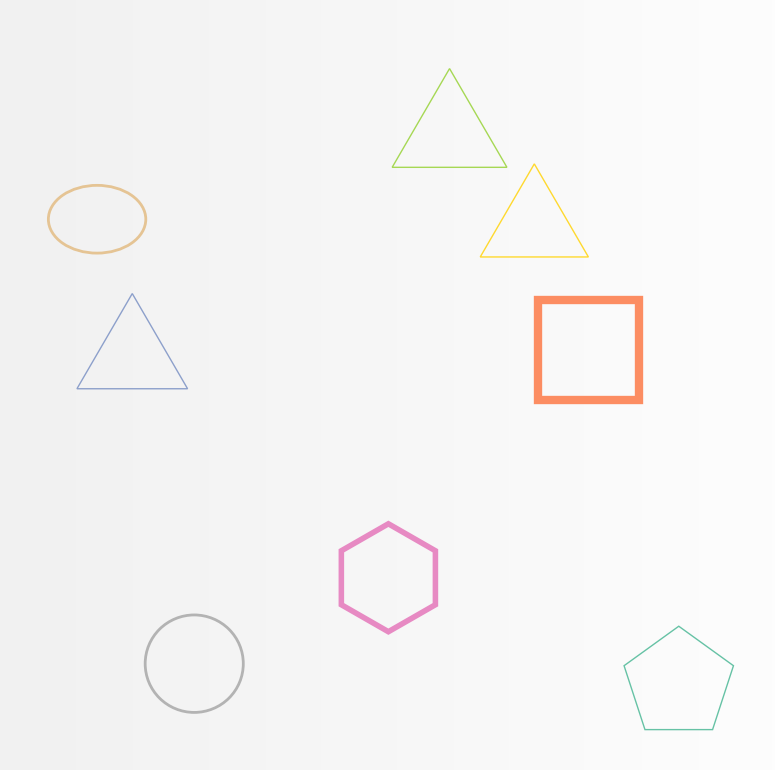[{"shape": "pentagon", "thickness": 0.5, "radius": 0.37, "center": [0.876, 0.112]}, {"shape": "square", "thickness": 3, "radius": 0.33, "center": [0.76, 0.545]}, {"shape": "triangle", "thickness": 0.5, "radius": 0.41, "center": [0.171, 0.536]}, {"shape": "hexagon", "thickness": 2, "radius": 0.35, "center": [0.501, 0.25]}, {"shape": "triangle", "thickness": 0.5, "radius": 0.43, "center": [0.58, 0.825]}, {"shape": "triangle", "thickness": 0.5, "radius": 0.4, "center": [0.689, 0.707]}, {"shape": "oval", "thickness": 1, "radius": 0.31, "center": [0.125, 0.715]}, {"shape": "circle", "thickness": 1, "radius": 0.32, "center": [0.251, 0.138]}]